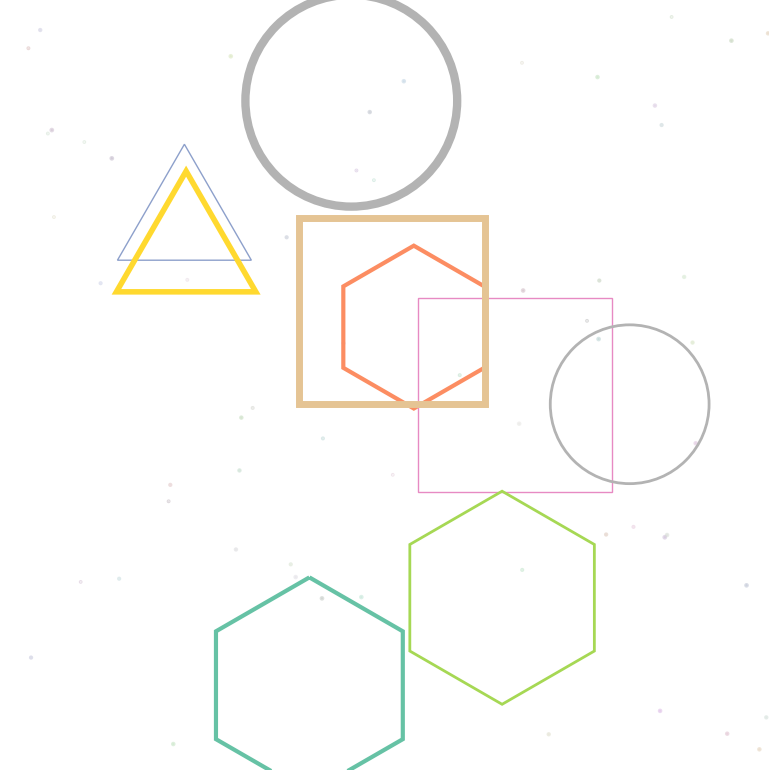[{"shape": "hexagon", "thickness": 1.5, "radius": 0.7, "center": [0.402, 0.11]}, {"shape": "hexagon", "thickness": 1.5, "radius": 0.53, "center": [0.537, 0.575]}, {"shape": "triangle", "thickness": 0.5, "radius": 0.5, "center": [0.239, 0.712]}, {"shape": "square", "thickness": 0.5, "radius": 0.63, "center": [0.669, 0.487]}, {"shape": "hexagon", "thickness": 1, "radius": 0.69, "center": [0.652, 0.224]}, {"shape": "triangle", "thickness": 2, "radius": 0.52, "center": [0.242, 0.673]}, {"shape": "square", "thickness": 2.5, "radius": 0.61, "center": [0.509, 0.596]}, {"shape": "circle", "thickness": 3, "radius": 0.69, "center": [0.456, 0.869]}, {"shape": "circle", "thickness": 1, "radius": 0.52, "center": [0.818, 0.475]}]